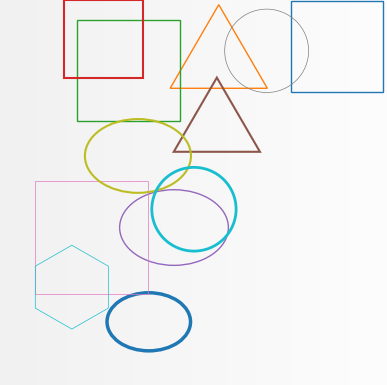[{"shape": "square", "thickness": 1, "radius": 0.59, "center": [0.87, 0.879]}, {"shape": "oval", "thickness": 2.5, "radius": 0.54, "center": [0.384, 0.164]}, {"shape": "triangle", "thickness": 1, "radius": 0.72, "center": [0.565, 0.843]}, {"shape": "square", "thickness": 1, "radius": 0.66, "center": [0.332, 0.816]}, {"shape": "square", "thickness": 1.5, "radius": 0.51, "center": [0.268, 0.899]}, {"shape": "oval", "thickness": 1, "radius": 0.7, "center": [0.449, 0.409]}, {"shape": "triangle", "thickness": 1.5, "radius": 0.64, "center": [0.56, 0.67]}, {"shape": "square", "thickness": 0.5, "radius": 0.73, "center": [0.236, 0.383]}, {"shape": "circle", "thickness": 0.5, "radius": 0.54, "center": [0.688, 0.868]}, {"shape": "oval", "thickness": 1.5, "radius": 0.68, "center": [0.356, 0.595]}, {"shape": "circle", "thickness": 2, "radius": 0.54, "center": [0.501, 0.457]}, {"shape": "hexagon", "thickness": 0.5, "radius": 0.54, "center": [0.185, 0.254]}]